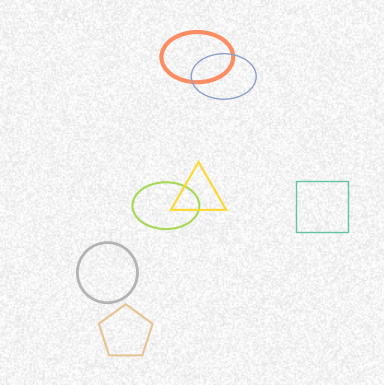[{"shape": "square", "thickness": 1, "radius": 0.33, "center": [0.836, 0.464]}, {"shape": "oval", "thickness": 3, "radius": 0.47, "center": [0.512, 0.852]}, {"shape": "oval", "thickness": 1, "radius": 0.42, "center": [0.581, 0.801]}, {"shape": "oval", "thickness": 1.5, "radius": 0.43, "center": [0.431, 0.466]}, {"shape": "triangle", "thickness": 1.5, "radius": 0.41, "center": [0.516, 0.496]}, {"shape": "pentagon", "thickness": 1.5, "radius": 0.37, "center": [0.327, 0.136]}, {"shape": "circle", "thickness": 2, "radius": 0.39, "center": [0.279, 0.292]}]